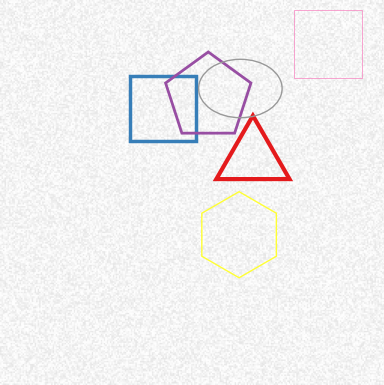[{"shape": "triangle", "thickness": 3, "radius": 0.55, "center": [0.657, 0.59]}, {"shape": "square", "thickness": 2.5, "radius": 0.43, "center": [0.423, 0.718]}, {"shape": "pentagon", "thickness": 2, "radius": 0.58, "center": [0.541, 0.748]}, {"shape": "hexagon", "thickness": 1, "radius": 0.56, "center": [0.621, 0.39]}, {"shape": "square", "thickness": 0.5, "radius": 0.44, "center": [0.852, 0.885]}, {"shape": "oval", "thickness": 1, "radius": 0.54, "center": [0.624, 0.77]}]